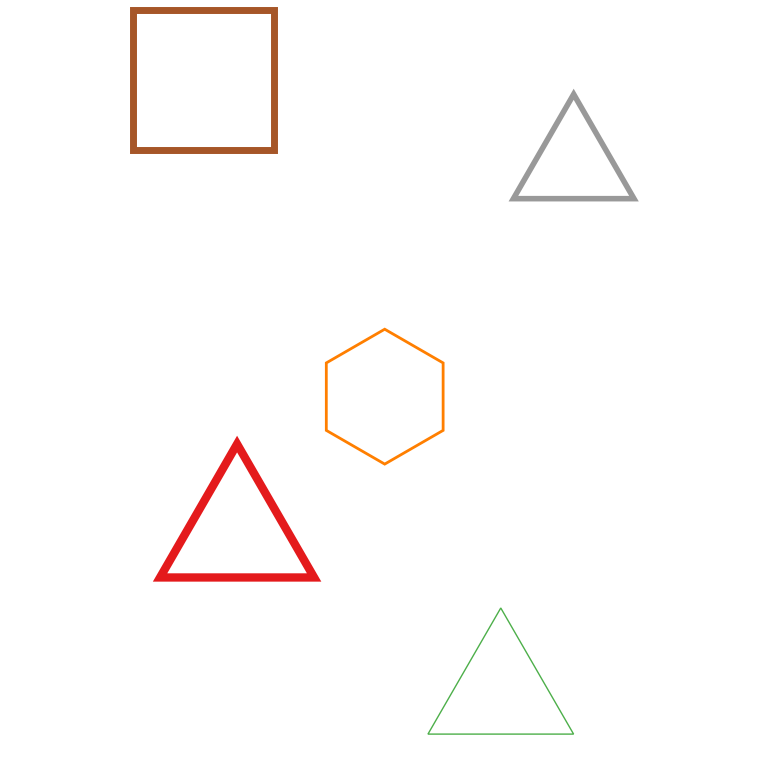[{"shape": "triangle", "thickness": 3, "radius": 0.58, "center": [0.308, 0.308]}, {"shape": "triangle", "thickness": 0.5, "radius": 0.55, "center": [0.65, 0.101]}, {"shape": "hexagon", "thickness": 1, "radius": 0.44, "center": [0.5, 0.485]}, {"shape": "square", "thickness": 2.5, "radius": 0.46, "center": [0.264, 0.896]}, {"shape": "triangle", "thickness": 2, "radius": 0.45, "center": [0.745, 0.787]}]